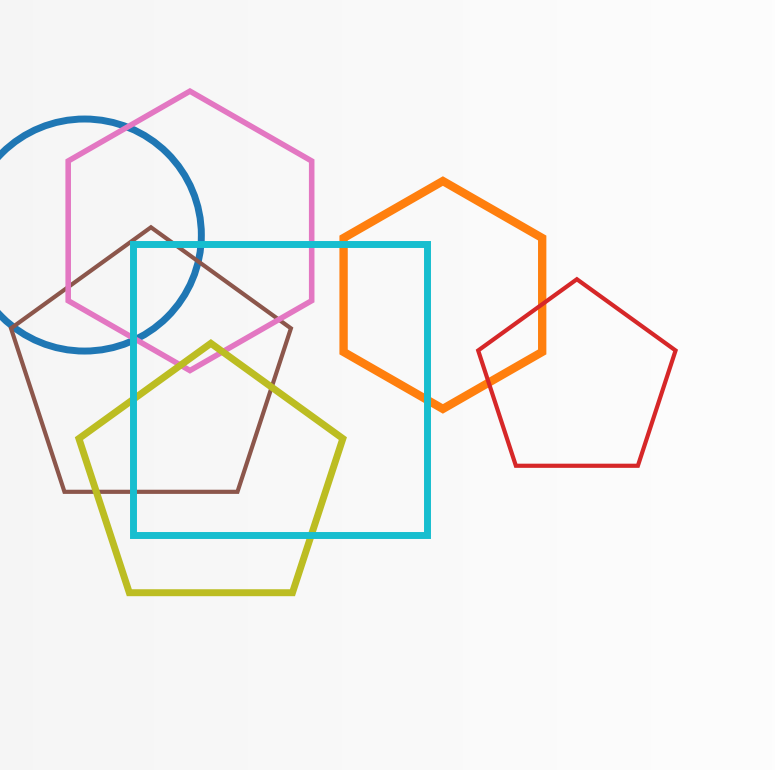[{"shape": "circle", "thickness": 2.5, "radius": 0.75, "center": [0.109, 0.695]}, {"shape": "hexagon", "thickness": 3, "radius": 0.74, "center": [0.571, 0.617]}, {"shape": "pentagon", "thickness": 1.5, "radius": 0.67, "center": [0.744, 0.503]}, {"shape": "pentagon", "thickness": 1.5, "radius": 0.95, "center": [0.195, 0.515]}, {"shape": "hexagon", "thickness": 2, "radius": 0.91, "center": [0.245, 0.7]}, {"shape": "pentagon", "thickness": 2.5, "radius": 0.9, "center": [0.272, 0.375]}, {"shape": "square", "thickness": 2.5, "radius": 0.95, "center": [0.361, 0.494]}]